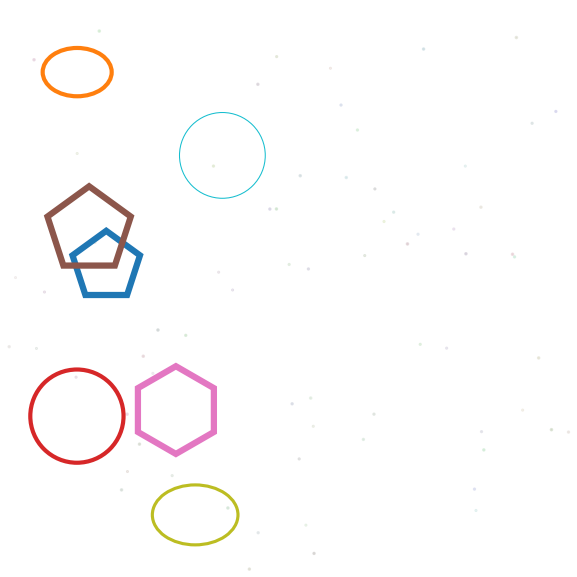[{"shape": "pentagon", "thickness": 3, "radius": 0.31, "center": [0.184, 0.538]}, {"shape": "oval", "thickness": 2, "radius": 0.3, "center": [0.134, 0.874]}, {"shape": "circle", "thickness": 2, "radius": 0.4, "center": [0.133, 0.279]}, {"shape": "pentagon", "thickness": 3, "radius": 0.38, "center": [0.154, 0.601]}, {"shape": "hexagon", "thickness": 3, "radius": 0.38, "center": [0.305, 0.289]}, {"shape": "oval", "thickness": 1.5, "radius": 0.37, "center": [0.338, 0.108]}, {"shape": "circle", "thickness": 0.5, "radius": 0.37, "center": [0.385, 0.73]}]